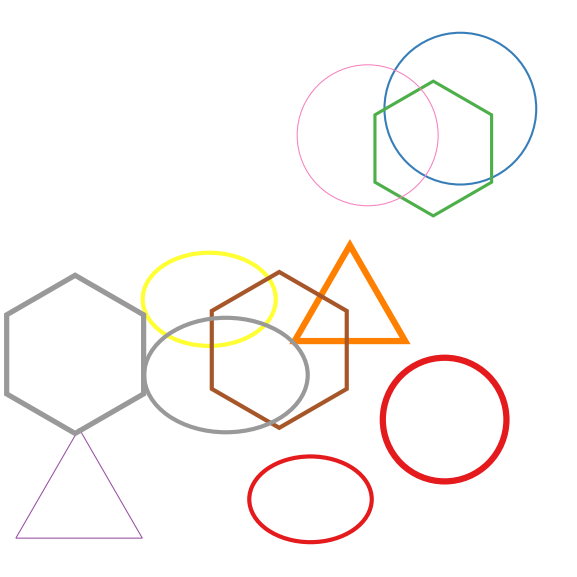[{"shape": "circle", "thickness": 3, "radius": 0.54, "center": [0.77, 0.273]}, {"shape": "oval", "thickness": 2, "radius": 0.53, "center": [0.538, 0.135]}, {"shape": "circle", "thickness": 1, "radius": 0.66, "center": [0.797, 0.811]}, {"shape": "hexagon", "thickness": 1.5, "radius": 0.58, "center": [0.75, 0.742]}, {"shape": "triangle", "thickness": 0.5, "radius": 0.63, "center": [0.137, 0.13]}, {"shape": "triangle", "thickness": 3, "radius": 0.55, "center": [0.606, 0.464]}, {"shape": "oval", "thickness": 2, "radius": 0.58, "center": [0.362, 0.481]}, {"shape": "hexagon", "thickness": 2, "radius": 0.67, "center": [0.484, 0.393]}, {"shape": "circle", "thickness": 0.5, "radius": 0.61, "center": [0.637, 0.765]}, {"shape": "hexagon", "thickness": 2.5, "radius": 0.68, "center": [0.13, 0.386]}, {"shape": "oval", "thickness": 2, "radius": 0.71, "center": [0.391, 0.35]}]